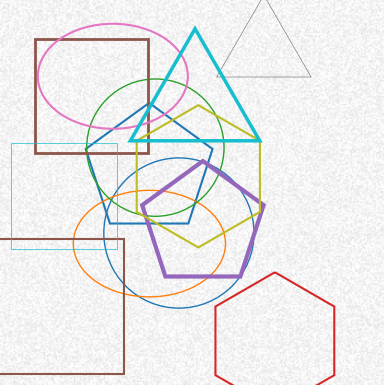[{"shape": "circle", "thickness": 1, "radius": 0.98, "center": [0.465, 0.395]}, {"shape": "pentagon", "thickness": 1.5, "radius": 0.87, "center": [0.387, 0.56]}, {"shape": "oval", "thickness": 1, "radius": 0.99, "center": [0.388, 0.367]}, {"shape": "circle", "thickness": 1, "radius": 0.89, "center": [0.404, 0.617]}, {"shape": "hexagon", "thickness": 1.5, "radius": 0.89, "center": [0.714, 0.115]}, {"shape": "pentagon", "thickness": 3, "radius": 0.83, "center": [0.527, 0.416]}, {"shape": "square", "thickness": 2, "radius": 0.74, "center": [0.238, 0.75]}, {"shape": "square", "thickness": 1.5, "radius": 0.87, "center": [0.147, 0.204]}, {"shape": "oval", "thickness": 1.5, "radius": 0.97, "center": [0.293, 0.802]}, {"shape": "triangle", "thickness": 0.5, "radius": 0.71, "center": [0.685, 0.871]}, {"shape": "hexagon", "thickness": 1.5, "radius": 0.92, "center": [0.515, 0.542]}, {"shape": "triangle", "thickness": 2.5, "radius": 0.97, "center": [0.507, 0.731]}, {"shape": "square", "thickness": 0.5, "radius": 0.69, "center": [0.167, 0.491]}]